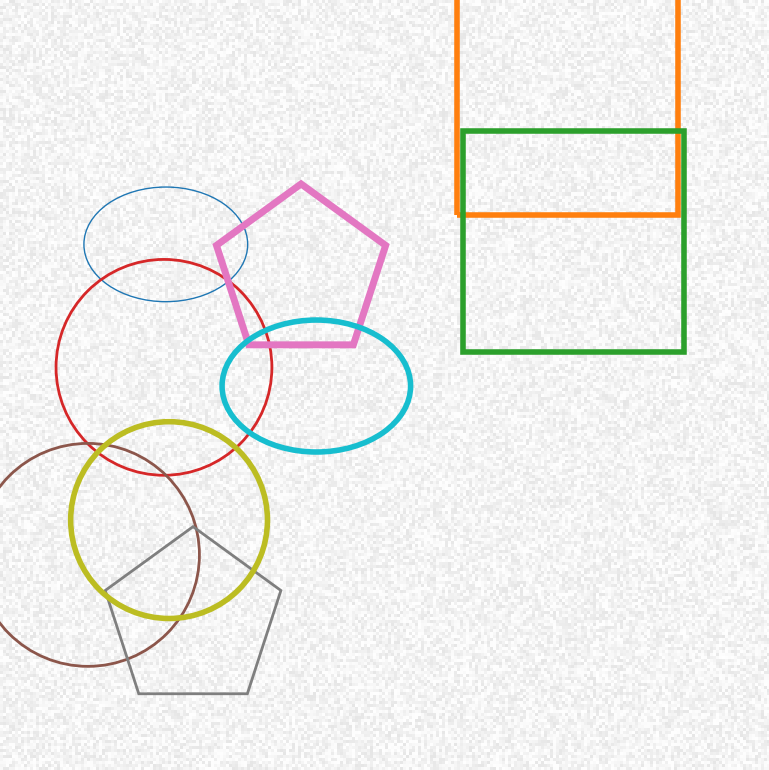[{"shape": "oval", "thickness": 0.5, "radius": 0.53, "center": [0.215, 0.683]}, {"shape": "square", "thickness": 2, "radius": 0.72, "center": [0.737, 0.865]}, {"shape": "square", "thickness": 2, "radius": 0.72, "center": [0.744, 0.687]}, {"shape": "circle", "thickness": 1, "radius": 0.7, "center": [0.213, 0.523]}, {"shape": "circle", "thickness": 1, "radius": 0.72, "center": [0.114, 0.279]}, {"shape": "pentagon", "thickness": 2.5, "radius": 0.58, "center": [0.391, 0.646]}, {"shape": "pentagon", "thickness": 1, "radius": 0.6, "center": [0.251, 0.196]}, {"shape": "circle", "thickness": 2, "radius": 0.64, "center": [0.22, 0.325]}, {"shape": "oval", "thickness": 2, "radius": 0.61, "center": [0.411, 0.499]}]